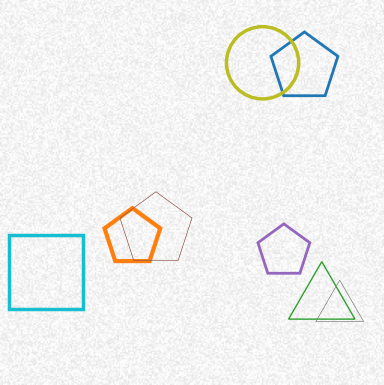[{"shape": "pentagon", "thickness": 2, "radius": 0.46, "center": [0.791, 0.825]}, {"shape": "pentagon", "thickness": 3, "radius": 0.38, "center": [0.344, 0.383]}, {"shape": "triangle", "thickness": 1, "radius": 0.5, "center": [0.836, 0.221]}, {"shape": "pentagon", "thickness": 2, "radius": 0.35, "center": [0.737, 0.348]}, {"shape": "pentagon", "thickness": 0.5, "radius": 0.49, "center": [0.405, 0.403]}, {"shape": "triangle", "thickness": 0.5, "radius": 0.36, "center": [0.882, 0.201]}, {"shape": "circle", "thickness": 2.5, "radius": 0.47, "center": [0.682, 0.837]}, {"shape": "square", "thickness": 2.5, "radius": 0.48, "center": [0.12, 0.294]}]